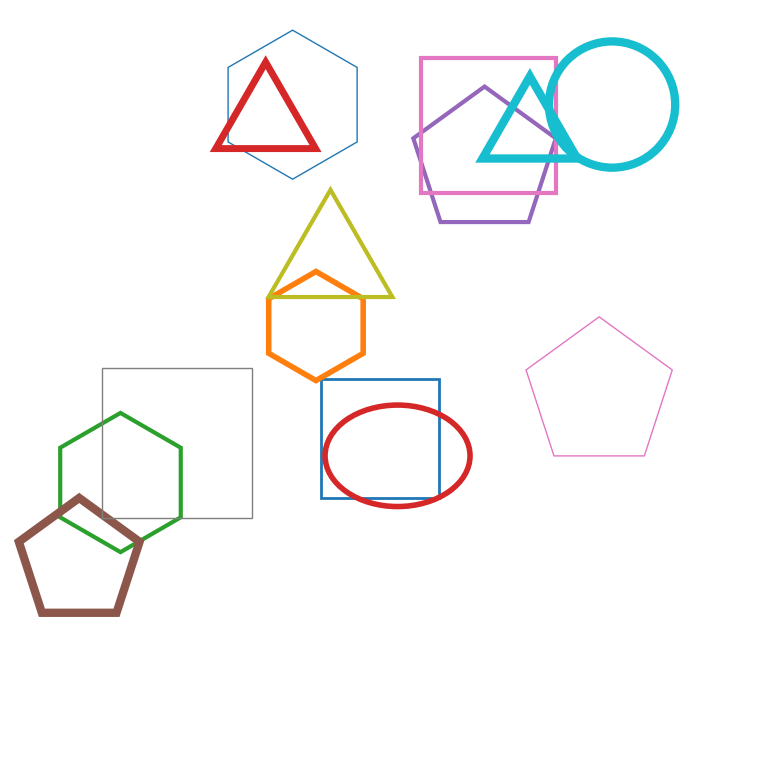[{"shape": "hexagon", "thickness": 0.5, "radius": 0.48, "center": [0.38, 0.864]}, {"shape": "square", "thickness": 1, "radius": 0.38, "center": [0.494, 0.431]}, {"shape": "hexagon", "thickness": 2, "radius": 0.35, "center": [0.41, 0.577]}, {"shape": "hexagon", "thickness": 1.5, "radius": 0.45, "center": [0.156, 0.373]}, {"shape": "oval", "thickness": 2, "radius": 0.47, "center": [0.516, 0.408]}, {"shape": "triangle", "thickness": 2.5, "radius": 0.37, "center": [0.345, 0.844]}, {"shape": "pentagon", "thickness": 1.5, "radius": 0.49, "center": [0.629, 0.79]}, {"shape": "pentagon", "thickness": 3, "radius": 0.41, "center": [0.103, 0.271]}, {"shape": "square", "thickness": 1.5, "radius": 0.44, "center": [0.634, 0.837]}, {"shape": "pentagon", "thickness": 0.5, "radius": 0.5, "center": [0.778, 0.489]}, {"shape": "square", "thickness": 0.5, "radius": 0.49, "center": [0.23, 0.424]}, {"shape": "triangle", "thickness": 1.5, "radius": 0.46, "center": [0.429, 0.661]}, {"shape": "circle", "thickness": 3, "radius": 0.41, "center": [0.795, 0.864]}, {"shape": "triangle", "thickness": 3, "radius": 0.36, "center": [0.688, 0.83]}]